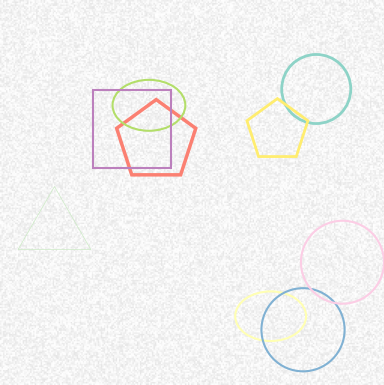[{"shape": "circle", "thickness": 2, "radius": 0.45, "center": [0.821, 0.769]}, {"shape": "oval", "thickness": 1.5, "radius": 0.46, "center": [0.703, 0.179]}, {"shape": "pentagon", "thickness": 2.5, "radius": 0.54, "center": [0.406, 0.633]}, {"shape": "circle", "thickness": 1.5, "radius": 0.54, "center": [0.787, 0.144]}, {"shape": "oval", "thickness": 1.5, "radius": 0.47, "center": [0.387, 0.726]}, {"shape": "circle", "thickness": 1.5, "radius": 0.54, "center": [0.889, 0.319]}, {"shape": "square", "thickness": 1.5, "radius": 0.51, "center": [0.343, 0.664]}, {"shape": "triangle", "thickness": 0.5, "radius": 0.55, "center": [0.141, 0.406]}, {"shape": "pentagon", "thickness": 2, "radius": 0.42, "center": [0.721, 0.661]}]